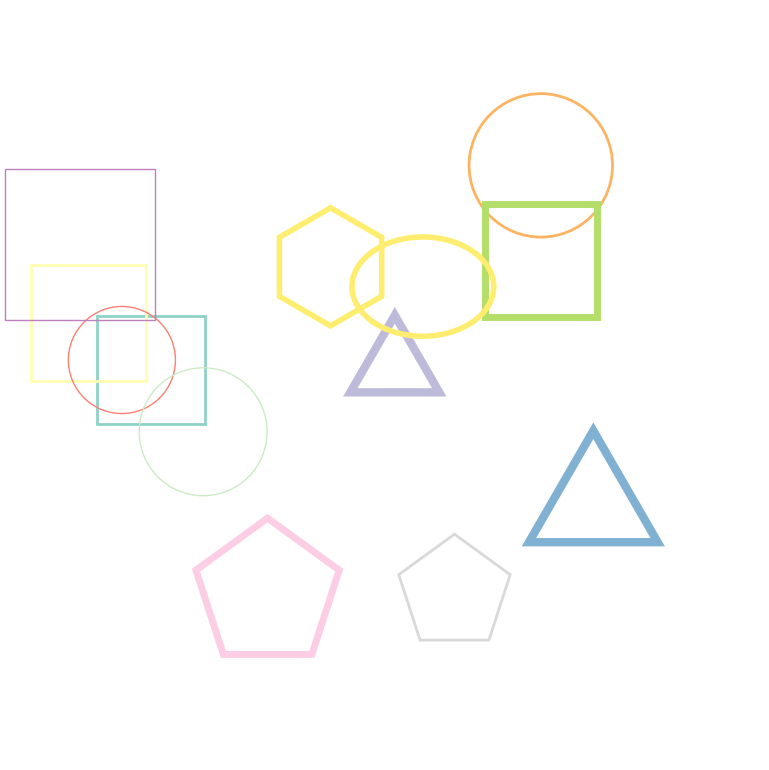[{"shape": "square", "thickness": 1, "radius": 0.35, "center": [0.196, 0.52]}, {"shape": "square", "thickness": 1, "radius": 0.37, "center": [0.115, 0.581]}, {"shape": "triangle", "thickness": 3, "radius": 0.33, "center": [0.513, 0.524]}, {"shape": "circle", "thickness": 0.5, "radius": 0.35, "center": [0.158, 0.532]}, {"shape": "triangle", "thickness": 3, "radius": 0.48, "center": [0.771, 0.344]}, {"shape": "circle", "thickness": 1, "radius": 0.47, "center": [0.702, 0.785]}, {"shape": "square", "thickness": 2.5, "radius": 0.37, "center": [0.702, 0.661]}, {"shape": "pentagon", "thickness": 2.5, "radius": 0.49, "center": [0.348, 0.229]}, {"shape": "pentagon", "thickness": 1, "radius": 0.38, "center": [0.59, 0.23]}, {"shape": "square", "thickness": 0.5, "radius": 0.49, "center": [0.104, 0.683]}, {"shape": "circle", "thickness": 0.5, "radius": 0.42, "center": [0.264, 0.439]}, {"shape": "oval", "thickness": 2, "radius": 0.46, "center": [0.549, 0.628]}, {"shape": "hexagon", "thickness": 2, "radius": 0.38, "center": [0.429, 0.653]}]